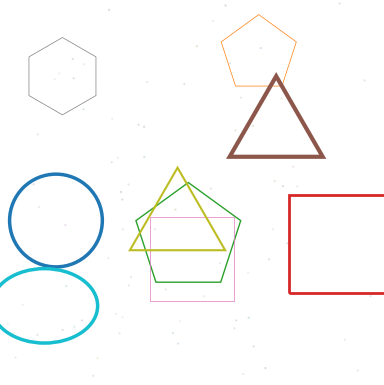[{"shape": "circle", "thickness": 2.5, "radius": 0.6, "center": [0.145, 0.427]}, {"shape": "pentagon", "thickness": 0.5, "radius": 0.51, "center": [0.672, 0.859]}, {"shape": "pentagon", "thickness": 1, "radius": 0.72, "center": [0.489, 0.383]}, {"shape": "square", "thickness": 2, "radius": 0.64, "center": [0.878, 0.366]}, {"shape": "triangle", "thickness": 3, "radius": 0.7, "center": [0.717, 0.663]}, {"shape": "square", "thickness": 0.5, "radius": 0.55, "center": [0.499, 0.328]}, {"shape": "hexagon", "thickness": 0.5, "radius": 0.5, "center": [0.162, 0.802]}, {"shape": "triangle", "thickness": 1.5, "radius": 0.71, "center": [0.461, 0.422]}, {"shape": "oval", "thickness": 2.5, "radius": 0.69, "center": [0.116, 0.206]}]